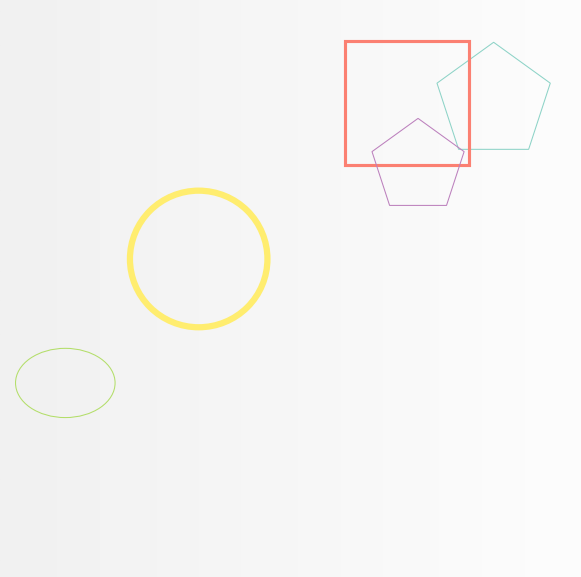[{"shape": "pentagon", "thickness": 0.5, "radius": 0.51, "center": [0.849, 0.823]}, {"shape": "square", "thickness": 1.5, "radius": 0.54, "center": [0.7, 0.821]}, {"shape": "oval", "thickness": 0.5, "radius": 0.43, "center": [0.112, 0.336]}, {"shape": "pentagon", "thickness": 0.5, "radius": 0.42, "center": [0.719, 0.711]}, {"shape": "circle", "thickness": 3, "radius": 0.59, "center": [0.342, 0.551]}]